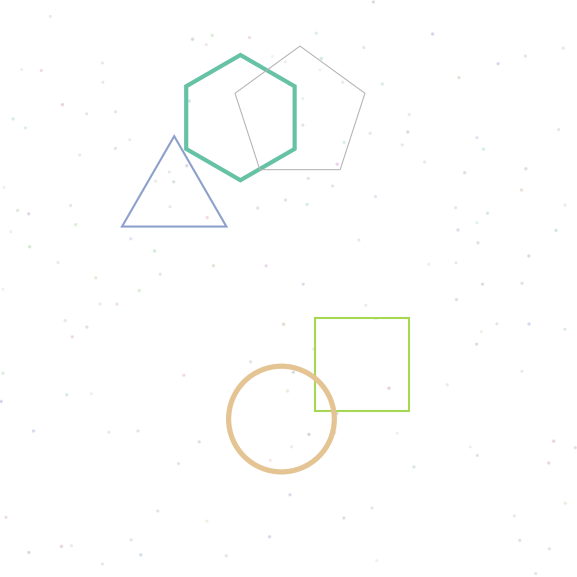[{"shape": "hexagon", "thickness": 2, "radius": 0.54, "center": [0.416, 0.795]}, {"shape": "triangle", "thickness": 1, "radius": 0.52, "center": [0.302, 0.659]}, {"shape": "square", "thickness": 1, "radius": 0.4, "center": [0.627, 0.368]}, {"shape": "circle", "thickness": 2.5, "radius": 0.46, "center": [0.487, 0.273]}, {"shape": "pentagon", "thickness": 0.5, "radius": 0.59, "center": [0.519, 0.801]}]